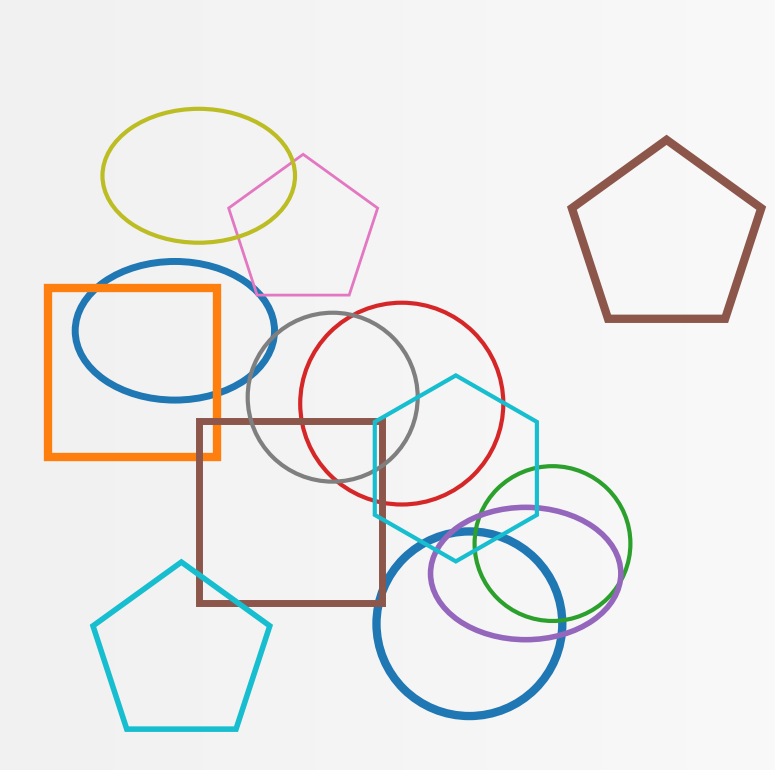[{"shape": "circle", "thickness": 3, "radius": 0.6, "center": [0.606, 0.19]}, {"shape": "oval", "thickness": 2.5, "radius": 0.64, "center": [0.226, 0.57]}, {"shape": "square", "thickness": 3, "radius": 0.55, "center": [0.171, 0.516]}, {"shape": "circle", "thickness": 1.5, "radius": 0.5, "center": [0.713, 0.294]}, {"shape": "circle", "thickness": 1.5, "radius": 0.66, "center": [0.518, 0.476]}, {"shape": "oval", "thickness": 2, "radius": 0.61, "center": [0.678, 0.255]}, {"shape": "square", "thickness": 2.5, "radius": 0.59, "center": [0.375, 0.335]}, {"shape": "pentagon", "thickness": 3, "radius": 0.64, "center": [0.86, 0.69]}, {"shape": "pentagon", "thickness": 1, "radius": 0.51, "center": [0.391, 0.699]}, {"shape": "circle", "thickness": 1.5, "radius": 0.55, "center": [0.429, 0.484]}, {"shape": "oval", "thickness": 1.5, "radius": 0.62, "center": [0.256, 0.772]}, {"shape": "pentagon", "thickness": 2, "radius": 0.6, "center": [0.234, 0.15]}, {"shape": "hexagon", "thickness": 1.5, "radius": 0.6, "center": [0.588, 0.392]}]